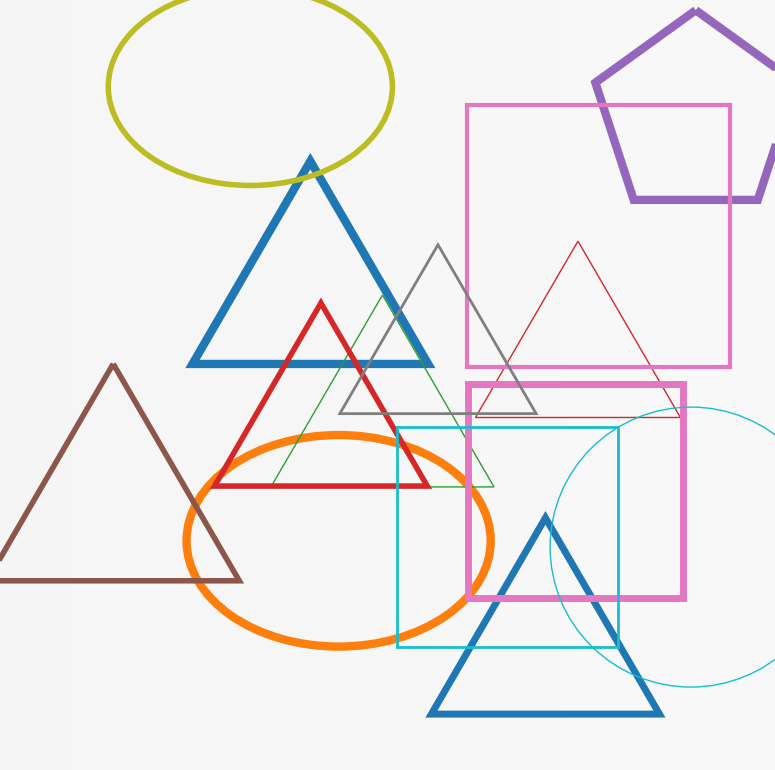[{"shape": "triangle", "thickness": 3, "radius": 0.88, "center": [0.4, 0.615]}, {"shape": "triangle", "thickness": 2.5, "radius": 0.85, "center": [0.704, 0.158]}, {"shape": "oval", "thickness": 3, "radius": 0.98, "center": [0.437, 0.298]}, {"shape": "triangle", "thickness": 0.5, "radius": 0.83, "center": [0.494, 0.451]}, {"shape": "triangle", "thickness": 2, "radius": 0.79, "center": [0.414, 0.448]}, {"shape": "triangle", "thickness": 0.5, "radius": 0.76, "center": [0.746, 0.534]}, {"shape": "pentagon", "thickness": 3, "radius": 0.68, "center": [0.898, 0.851]}, {"shape": "triangle", "thickness": 2, "radius": 0.94, "center": [0.146, 0.34]}, {"shape": "square", "thickness": 2.5, "radius": 0.69, "center": [0.743, 0.363]}, {"shape": "square", "thickness": 1.5, "radius": 0.85, "center": [0.772, 0.693]}, {"shape": "triangle", "thickness": 1, "radius": 0.73, "center": [0.565, 0.536]}, {"shape": "oval", "thickness": 2, "radius": 0.92, "center": [0.323, 0.887]}, {"shape": "circle", "thickness": 0.5, "radius": 0.91, "center": [0.892, 0.29]}, {"shape": "square", "thickness": 1, "radius": 0.71, "center": [0.655, 0.302]}]